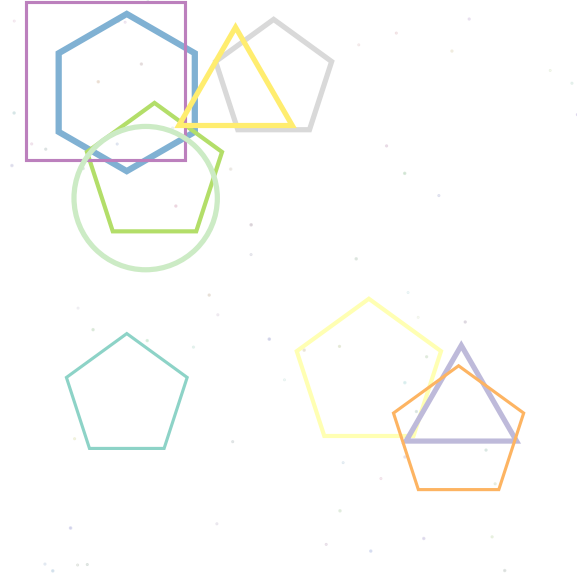[{"shape": "pentagon", "thickness": 1.5, "radius": 0.55, "center": [0.22, 0.312]}, {"shape": "pentagon", "thickness": 2, "radius": 0.66, "center": [0.639, 0.35]}, {"shape": "triangle", "thickness": 2.5, "radius": 0.55, "center": [0.799, 0.291]}, {"shape": "hexagon", "thickness": 3, "radius": 0.68, "center": [0.219, 0.839]}, {"shape": "pentagon", "thickness": 1.5, "radius": 0.59, "center": [0.794, 0.247]}, {"shape": "pentagon", "thickness": 2, "radius": 0.61, "center": [0.268, 0.698]}, {"shape": "pentagon", "thickness": 2.5, "radius": 0.53, "center": [0.474, 0.86]}, {"shape": "square", "thickness": 1.5, "radius": 0.69, "center": [0.182, 0.859]}, {"shape": "circle", "thickness": 2.5, "radius": 0.62, "center": [0.252, 0.656]}, {"shape": "triangle", "thickness": 2.5, "radius": 0.57, "center": [0.408, 0.839]}]